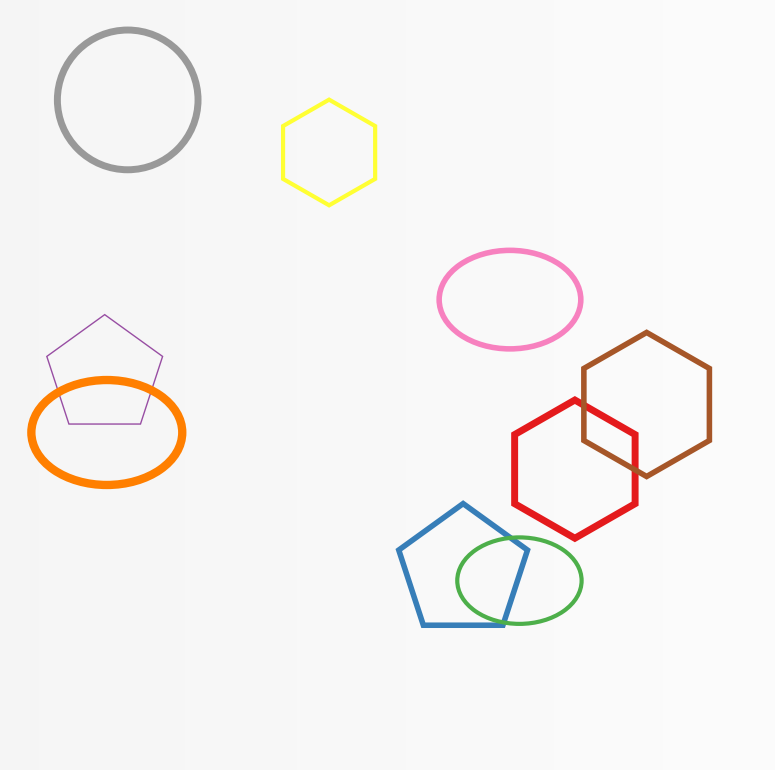[{"shape": "hexagon", "thickness": 2.5, "radius": 0.45, "center": [0.742, 0.391]}, {"shape": "pentagon", "thickness": 2, "radius": 0.44, "center": [0.598, 0.259]}, {"shape": "oval", "thickness": 1.5, "radius": 0.4, "center": [0.67, 0.246]}, {"shape": "pentagon", "thickness": 0.5, "radius": 0.39, "center": [0.135, 0.513]}, {"shape": "oval", "thickness": 3, "radius": 0.49, "center": [0.138, 0.438]}, {"shape": "hexagon", "thickness": 1.5, "radius": 0.34, "center": [0.425, 0.802]}, {"shape": "hexagon", "thickness": 2, "radius": 0.47, "center": [0.834, 0.475]}, {"shape": "oval", "thickness": 2, "radius": 0.46, "center": [0.658, 0.611]}, {"shape": "circle", "thickness": 2.5, "radius": 0.45, "center": [0.165, 0.87]}]